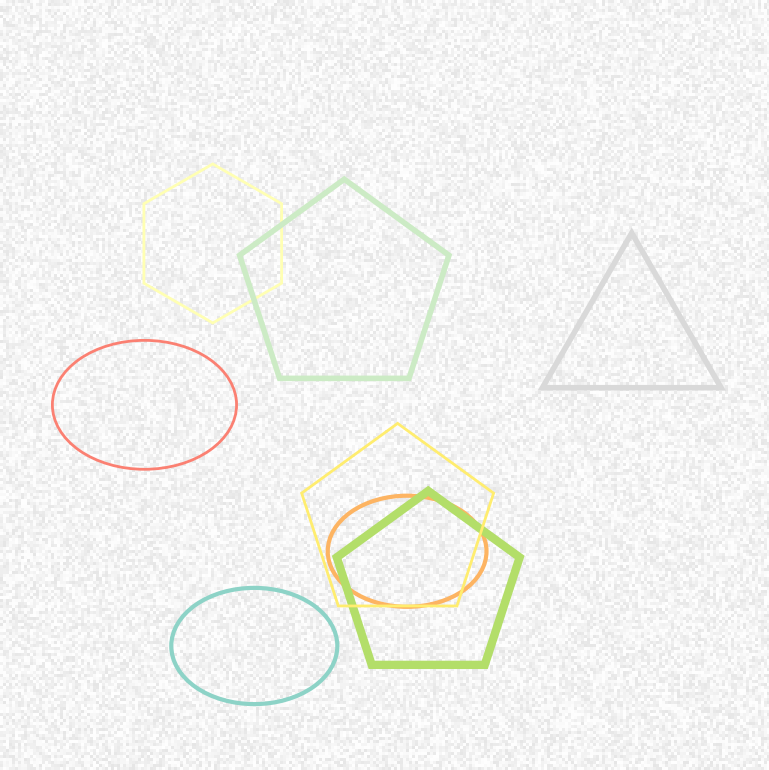[{"shape": "oval", "thickness": 1.5, "radius": 0.54, "center": [0.33, 0.161]}, {"shape": "hexagon", "thickness": 1, "radius": 0.52, "center": [0.276, 0.684]}, {"shape": "oval", "thickness": 1, "radius": 0.6, "center": [0.188, 0.474]}, {"shape": "oval", "thickness": 1.5, "radius": 0.52, "center": [0.529, 0.284]}, {"shape": "pentagon", "thickness": 3, "radius": 0.62, "center": [0.556, 0.238]}, {"shape": "triangle", "thickness": 2, "radius": 0.67, "center": [0.82, 0.563]}, {"shape": "pentagon", "thickness": 2, "radius": 0.71, "center": [0.447, 0.624]}, {"shape": "pentagon", "thickness": 1, "radius": 0.66, "center": [0.516, 0.319]}]